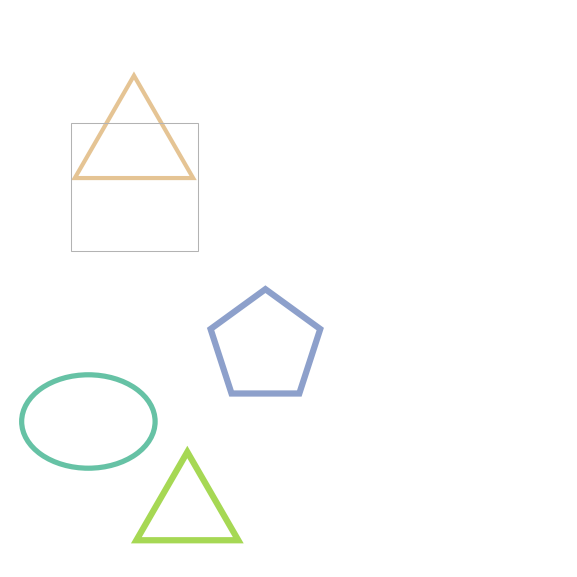[{"shape": "oval", "thickness": 2.5, "radius": 0.58, "center": [0.153, 0.269]}, {"shape": "pentagon", "thickness": 3, "radius": 0.5, "center": [0.46, 0.399]}, {"shape": "triangle", "thickness": 3, "radius": 0.51, "center": [0.324, 0.115]}, {"shape": "triangle", "thickness": 2, "radius": 0.59, "center": [0.232, 0.75]}, {"shape": "square", "thickness": 0.5, "radius": 0.55, "center": [0.233, 0.675]}]